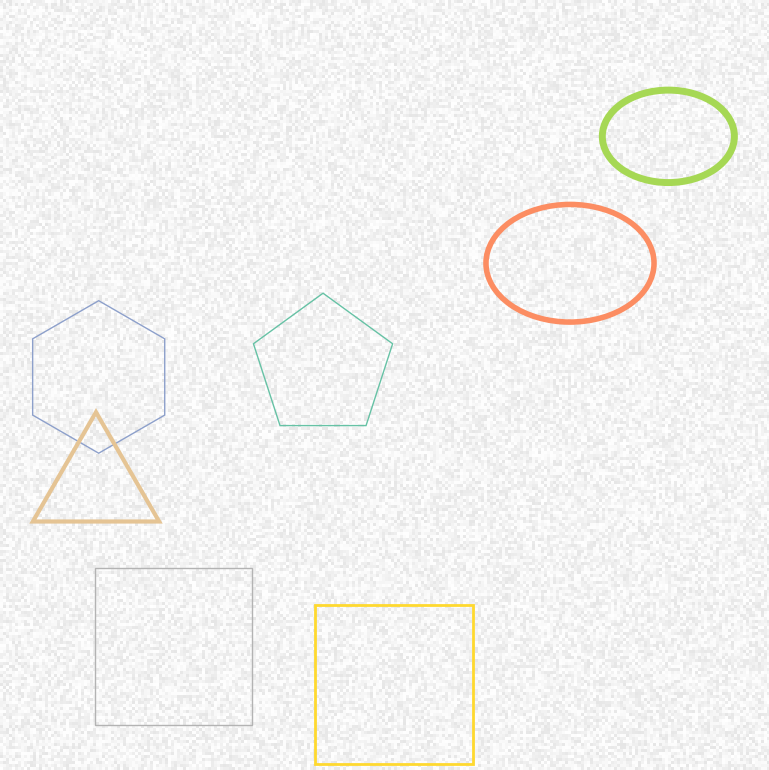[{"shape": "pentagon", "thickness": 0.5, "radius": 0.48, "center": [0.42, 0.524]}, {"shape": "oval", "thickness": 2, "radius": 0.55, "center": [0.74, 0.658]}, {"shape": "hexagon", "thickness": 0.5, "radius": 0.5, "center": [0.128, 0.51]}, {"shape": "oval", "thickness": 2.5, "radius": 0.43, "center": [0.868, 0.823]}, {"shape": "square", "thickness": 1, "radius": 0.51, "center": [0.512, 0.111]}, {"shape": "triangle", "thickness": 1.5, "radius": 0.47, "center": [0.125, 0.37]}, {"shape": "square", "thickness": 0.5, "radius": 0.51, "center": [0.225, 0.16]}]